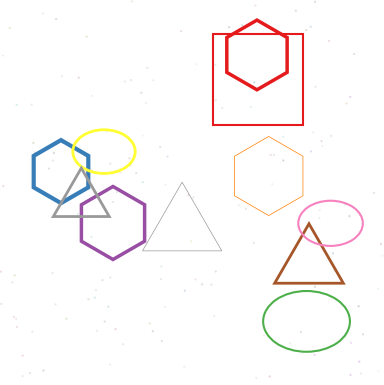[{"shape": "hexagon", "thickness": 2.5, "radius": 0.45, "center": [0.667, 0.857]}, {"shape": "square", "thickness": 1.5, "radius": 0.59, "center": [0.67, 0.794]}, {"shape": "hexagon", "thickness": 3, "radius": 0.41, "center": [0.158, 0.554]}, {"shape": "oval", "thickness": 1.5, "radius": 0.56, "center": [0.796, 0.165]}, {"shape": "hexagon", "thickness": 2.5, "radius": 0.47, "center": [0.294, 0.421]}, {"shape": "hexagon", "thickness": 0.5, "radius": 0.51, "center": [0.698, 0.543]}, {"shape": "oval", "thickness": 2, "radius": 0.41, "center": [0.27, 0.606]}, {"shape": "triangle", "thickness": 2, "radius": 0.51, "center": [0.803, 0.316]}, {"shape": "oval", "thickness": 1.5, "radius": 0.42, "center": [0.859, 0.42]}, {"shape": "triangle", "thickness": 0.5, "radius": 0.59, "center": [0.473, 0.408]}, {"shape": "triangle", "thickness": 2, "radius": 0.42, "center": [0.211, 0.479]}]